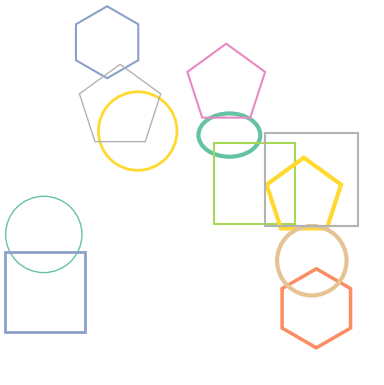[{"shape": "circle", "thickness": 1, "radius": 0.5, "center": [0.114, 0.391]}, {"shape": "oval", "thickness": 3, "radius": 0.4, "center": [0.596, 0.649]}, {"shape": "hexagon", "thickness": 2.5, "radius": 0.51, "center": [0.822, 0.199]}, {"shape": "square", "thickness": 2, "radius": 0.52, "center": [0.117, 0.242]}, {"shape": "hexagon", "thickness": 1.5, "radius": 0.47, "center": [0.278, 0.89]}, {"shape": "pentagon", "thickness": 1.5, "radius": 0.53, "center": [0.588, 0.78]}, {"shape": "square", "thickness": 1.5, "radius": 0.53, "center": [0.661, 0.523]}, {"shape": "pentagon", "thickness": 3, "radius": 0.51, "center": [0.789, 0.489]}, {"shape": "circle", "thickness": 2, "radius": 0.51, "center": [0.358, 0.66]}, {"shape": "circle", "thickness": 3, "radius": 0.45, "center": [0.81, 0.323]}, {"shape": "pentagon", "thickness": 1, "radius": 0.55, "center": [0.312, 0.722]}, {"shape": "square", "thickness": 1.5, "radius": 0.6, "center": [0.809, 0.534]}]